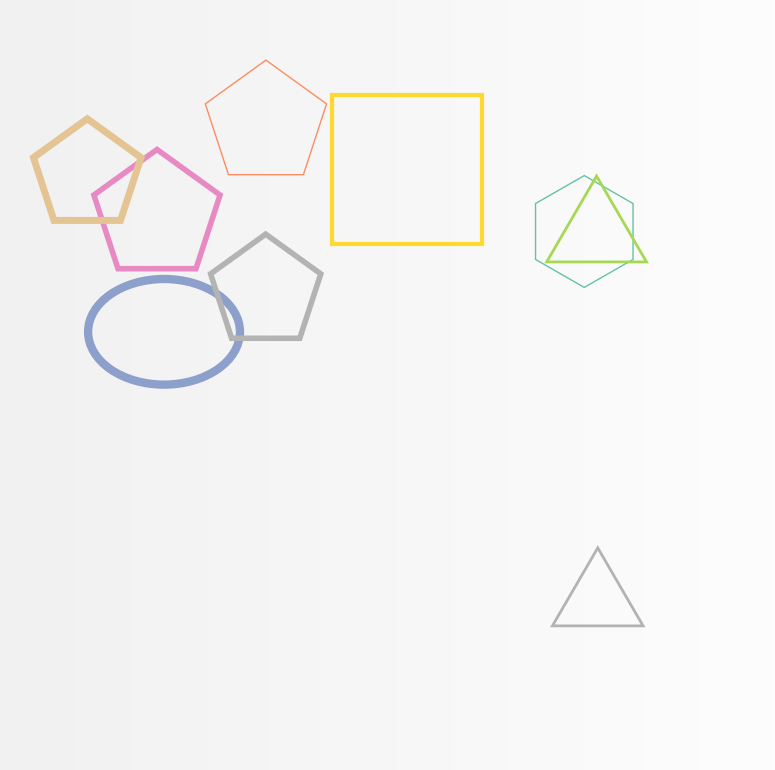[{"shape": "hexagon", "thickness": 0.5, "radius": 0.36, "center": [0.754, 0.699]}, {"shape": "pentagon", "thickness": 0.5, "radius": 0.41, "center": [0.343, 0.84]}, {"shape": "oval", "thickness": 3, "radius": 0.49, "center": [0.212, 0.569]}, {"shape": "pentagon", "thickness": 2, "radius": 0.43, "center": [0.203, 0.72]}, {"shape": "triangle", "thickness": 1, "radius": 0.37, "center": [0.77, 0.697]}, {"shape": "square", "thickness": 1.5, "radius": 0.48, "center": [0.525, 0.78]}, {"shape": "pentagon", "thickness": 2.5, "radius": 0.36, "center": [0.113, 0.773]}, {"shape": "pentagon", "thickness": 2, "radius": 0.37, "center": [0.343, 0.621]}, {"shape": "triangle", "thickness": 1, "radius": 0.34, "center": [0.771, 0.221]}]